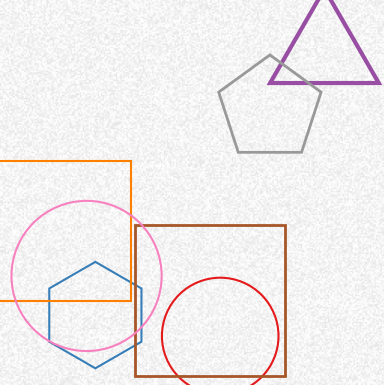[{"shape": "circle", "thickness": 1.5, "radius": 0.76, "center": [0.572, 0.127]}, {"shape": "hexagon", "thickness": 1.5, "radius": 0.69, "center": [0.248, 0.182]}, {"shape": "triangle", "thickness": 3, "radius": 0.81, "center": [0.843, 0.866]}, {"shape": "square", "thickness": 1.5, "radius": 0.91, "center": [0.157, 0.4]}, {"shape": "square", "thickness": 2, "radius": 0.98, "center": [0.545, 0.221]}, {"shape": "circle", "thickness": 1.5, "radius": 0.98, "center": [0.225, 0.283]}, {"shape": "pentagon", "thickness": 2, "radius": 0.7, "center": [0.701, 0.717]}]